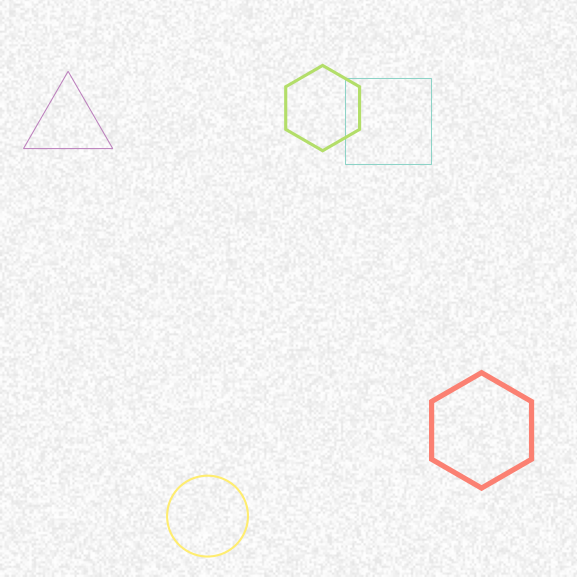[{"shape": "square", "thickness": 0.5, "radius": 0.37, "center": [0.672, 0.789]}, {"shape": "hexagon", "thickness": 2.5, "radius": 0.5, "center": [0.834, 0.254]}, {"shape": "hexagon", "thickness": 1.5, "radius": 0.37, "center": [0.559, 0.812]}, {"shape": "triangle", "thickness": 0.5, "radius": 0.45, "center": [0.118, 0.786]}, {"shape": "circle", "thickness": 1, "radius": 0.35, "center": [0.359, 0.105]}]